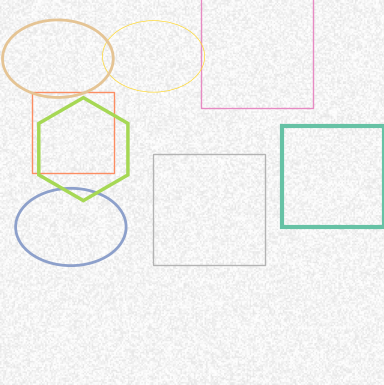[{"shape": "square", "thickness": 3, "radius": 0.66, "center": [0.865, 0.542]}, {"shape": "square", "thickness": 1, "radius": 0.53, "center": [0.189, 0.656]}, {"shape": "oval", "thickness": 2, "radius": 0.72, "center": [0.184, 0.41]}, {"shape": "square", "thickness": 1, "radius": 0.73, "center": [0.668, 0.865]}, {"shape": "hexagon", "thickness": 2.5, "radius": 0.67, "center": [0.216, 0.613]}, {"shape": "oval", "thickness": 0.5, "radius": 0.66, "center": [0.399, 0.853]}, {"shape": "oval", "thickness": 2, "radius": 0.72, "center": [0.15, 0.848]}, {"shape": "square", "thickness": 1, "radius": 0.73, "center": [0.543, 0.456]}]